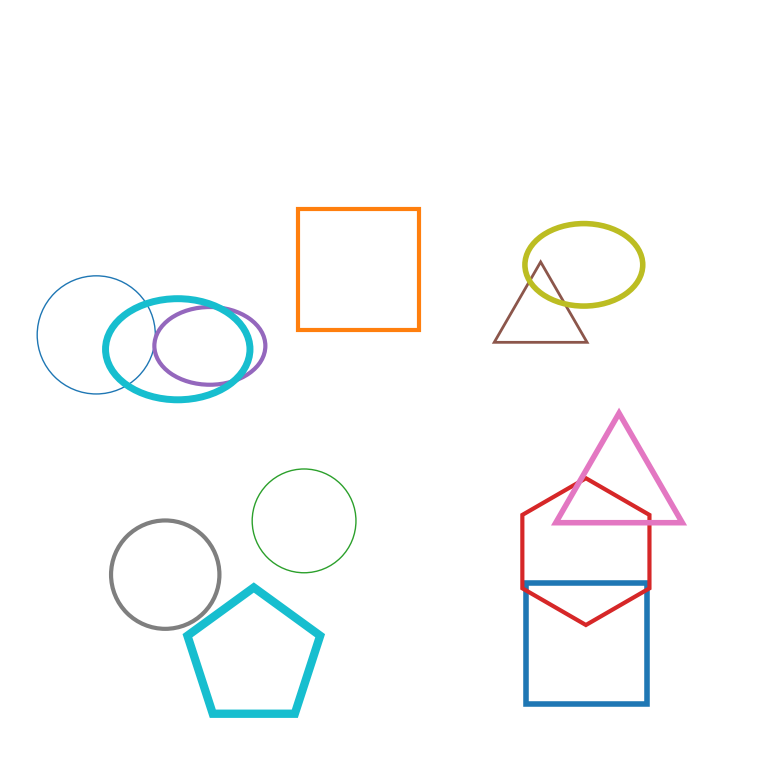[{"shape": "square", "thickness": 2, "radius": 0.4, "center": [0.762, 0.164]}, {"shape": "circle", "thickness": 0.5, "radius": 0.38, "center": [0.125, 0.565]}, {"shape": "square", "thickness": 1.5, "radius": 0.39, "center": [0.466, 0.65]}, {"shape": "circle", "thickness": 0.5, "radius": 0.34, "center": [0.395, 0.324]}, {"shape": "hexagon", "thickness": 1.5, "radius": 0.48, "center": [0.761, 0.284]}, {"shape": "oval", "thickness": 1.5, "radius": 0.36, "center": [0.273, 0.551]}, {"shape": "triangle", "thickness": 1, "radius": 0.35, "center": [0.702, 0.59]}, {"shape": "triangle", "thickness": 2, "radius": 0.47, "center": [0.804, 0.369]}, {"shape": "circle", "thickness": 1.5, "radius": 0.35, "center": [0.215, 0.254]}, {"shape": "oval", "thickness": 2, "radius": 0.38, "center": [0.758, 0.656]}, {"shape": "pentagon", "thickness": 3, "radius": 0.45, "center": [0.33, 0.146]}, {"shape": "oval", "thickness": 2.5, "radius": 0.47, "center": [0.231, 0.546]}]